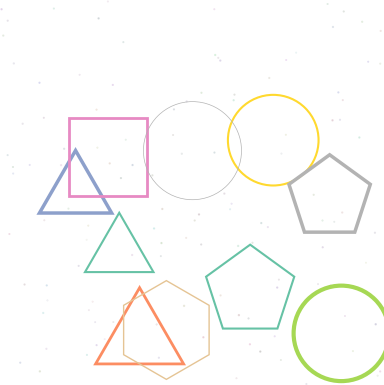[{"shape": "pentagon", "thickness": 1.5, "radius": 0.6, "center": [0.65, 0.244]}, {"shape": "triangle", "thickness": 1.5, "radius": 0.51, "center": [0.31, 0.345]}, {"shape": "triangle", "thickness": 2, "radius": 0.66, "center": [0.363, 0.121]}, {"shape": "triangle", "thickness": 2.5, "radius": 0.54, "center": [0.196, 0.501]}, {"shape": "square", "thickness": 2, "radius": 0.51, "center": [0.281, 0.592]}, {"shape": "circle", "thickness": 3, "radius": 0.62, "center": [0.887, 0.134]}, {"shape": "circle", "thickness": 1.5, "radius": 0.59, "center": [0.71, 0.636]}, {"shape": "hexagon", "thickness": 1, "radius": 0.64, "center": [0.432, 0.143]}, {"shape": "circle", "thickness": 0.5, "radius": 0.64, "center": [0.5, 0.609]}, {"shape": "pentagon", "thickness": 2.5, "radius": 0.56, "center": [0.856, 0.487]}]